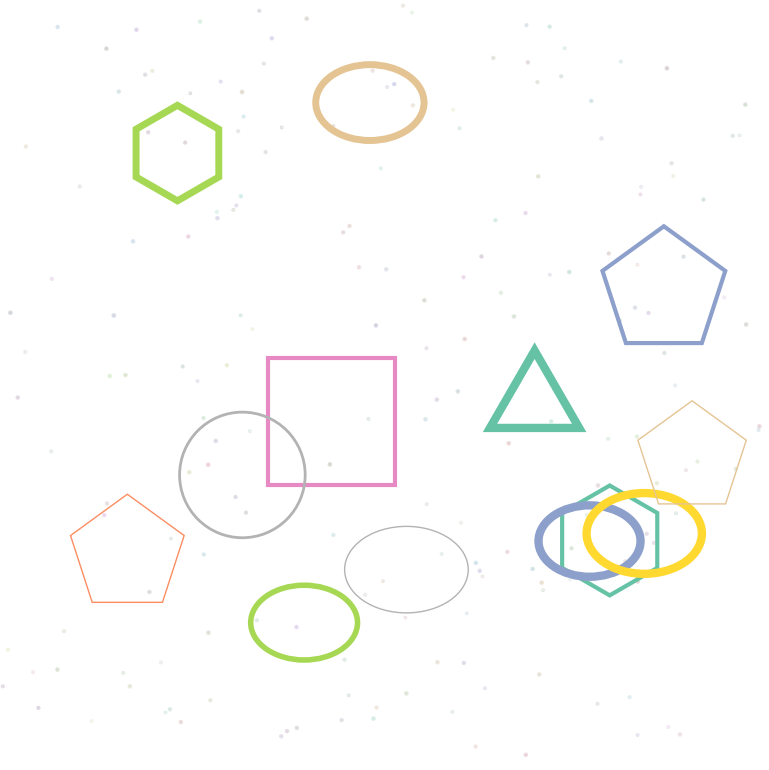[{"shape": "triangle", "thickness": 3, "radius": 0.33, "center": [0.694, 0.478]}, {"shape": "hexagon", "thickness": 1.5, "radius": 0.36, "center": [0.792, 0.298]}, {"shape": "pentagon", "thickness": 0.5, "radius": 0.39, "center": [0.165, 0.281]}, {"shape": "pentagon", "thickness": 1.5, "radius": 0.42, "center": [0.862, 0.622]}, {"shape": "oval", "thickness": 3, "radius": 0.33, "center": [0.766, 0.297]}, {"shape": "square", "thickness": 1.5, "radius": 0.41, "center": [0.43, 0.453]}, {"shape": "hexagon", "thickness": 2.5, "radius": 0.31, "center": [0.23, 0.801]}, {"shape": "oval", "thickness": 2, "radius": 0.35, "center": [0.395, 0.191]}, {"shape": "oval", "thickness": 3, "radius": 0.37, "center": [0.837, 0.307]}, {"shape": "oval", "thickness": 2.5, "radius": 0.35, "center": [0.48, 0.867]}, {"shape": "pentagon", "thickness": 0.5, "radius": 0.37, "center": [0.899, 0.405]}, {"shape": "oval", "thickness": 0.5, "radius": 0.4, "center": [0.528, 0.26]}, {"shape": "circle", "thickness": 1, "radius": 0.41, "center": [0.315, 0.383]}]